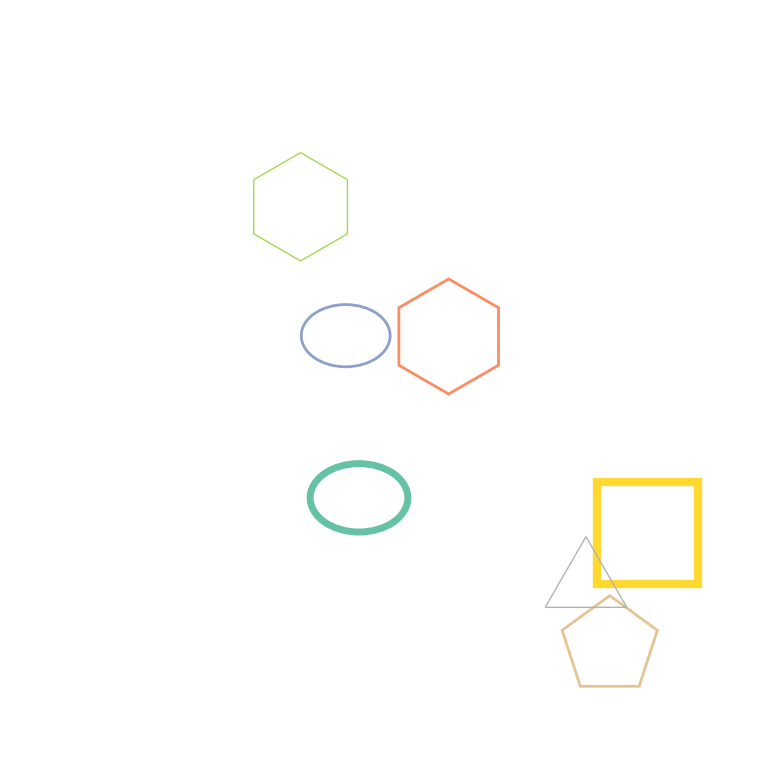[{"shape": "oval", "thickness": 2.5, "radius": 0.32, "center": [0.466, 0.353]}, {"shape": "hexagon", "thickness": 1, "radius": 0.37, "center": [0.583, 0.563]}, {"shape": "oval", "thickness": 1, "radius": 0.29, "center": [0.449, 0.564]}, {"shape": "hexagon", "thickness": 0.5, "radius": 0.35, "center": [0.39, 0.731]}, {"shape": "square", "thickness": 3, "radius": 0.33, "center": [0.841, 0.308]}, {"shape": "pentagon", "thickness": 1, "radius": 0.33, "center": [0.792, 0.161]}, {"shape": "triangle", "thickness": 0.5, "radius": 0.31, "center": [0.761, 0.242]}]